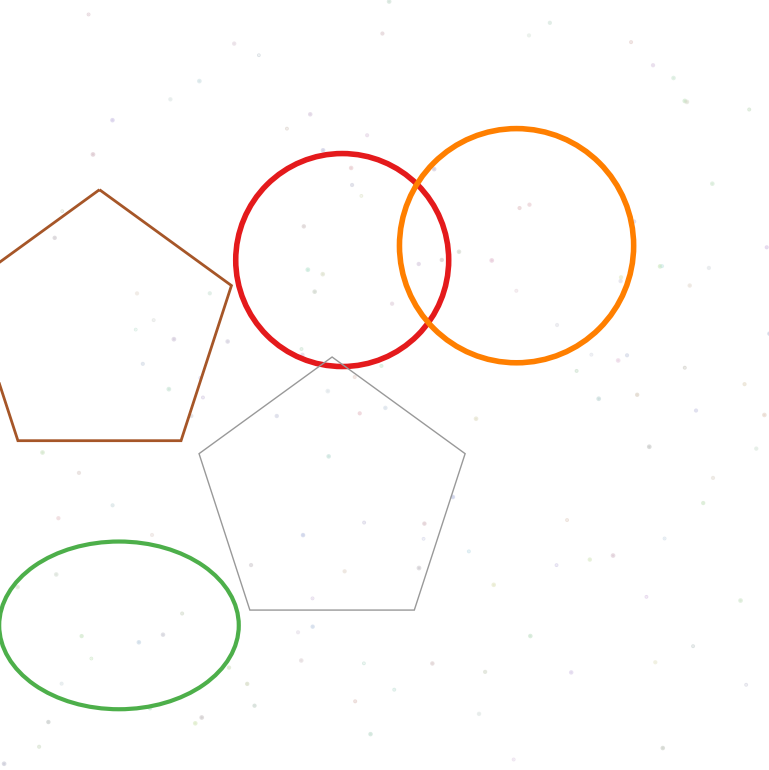[{"shape": "circle", "thickness": 2, "radius": 0.69, "center": [0.444, 0.662]}, {"shape": "oval", "thickness": 1.5, "radius": 0.78, "center": [0.155, 0.188]}, {"shape": "circle", "thickness": 2, "radius": 0.76, "center": [0.671, 0.681]}, {"shape": "pentagon", "thickness": 1, "radius": 0.9, "center": [0.129, 0.573]}, {"shape": "pentagon", "thickness": 0.5, "radius": 0.91, "center": [0.431, 0.355]}]